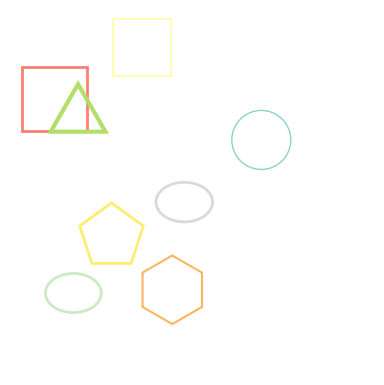[{"shape": "circle", "thickness": 1, "radius": 0.38, "center": [0.679, 0.637]}, {"shape": "square", "thickness": 1.5, "radius": 0.37, "center": [0.368, 0.877]}, {"shape": "square", "thickness": 2, "radius": 0.42, "center": [0.142, 0.743]}, {"shape": "hexagon", "thickness": 1.5, "radius": 0.45, "center": [0.447, 0.247]}, {"shape": "triangle", "thickness": 3, "radius": 0.41, "center": [0.203, 0.699]}, {"shape": "oval", "thickness": 2, "radius": 0.37, "center": [0.479, 0.475]}, {"shape": "oval", "thickness": 2, "radius": 0.36, "center": [0.191, 0.239]}, {"shape": "pentagon", "thickness": 2, "radius": 0.43, "center": [0.29, 0.386]}]